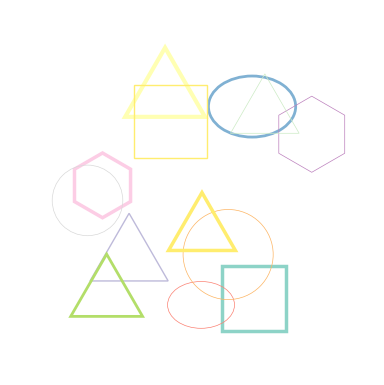[{"shape": "square", "thickness": 2.5, "radius": 0.42, "center": [0.66, 0.225]}, {"shape": "triangle", "thickness": 3, "radius": 0.6, "center": [0.429, 0.756]}, {"shape": "triangle", "thickness": 1, "radius": 0.59, "center": [0.335, 0.329]}, {"shape": "oval", "thickness": 0.5, "radius": 0.43, "center": [0.522, 0.208]}, {"shape": "oval", "thickness": 2, "radius": 0.57, "center": [0.655, 0.723]}, {"shape": "circle", "thickness": 0.5, "radius": 0.59, "center": [0.593, 0.339]}, {"shape": "triangle", "thickness": 2, "radius": 0.54, "center": [0.277, 0.232]}, {"shape": "hexagon", "thickness": 2.5, "radius": 0.42, "center": [0.266, 0.519]}, {"shape": "circle", "thickness": 0.5, "radius": 0.46, "center": [0.227, 0.479]}, {"shape": "hexagon", "thickness": 0.5, "radius": 0.49, "center": [0.81, 0.651]}, {"shape": "triangle", "thickness": 0.5, "radius": 0.51, "center": [0.688, 0.705]}, {"shape": "triangle", "thickness": 2.5, "radius": 0.5, "center": [0.525, 0.4]}, {"shape": "square", "thickness": 1, "radius": 0.47, "center": [0.443, 0.684]}]